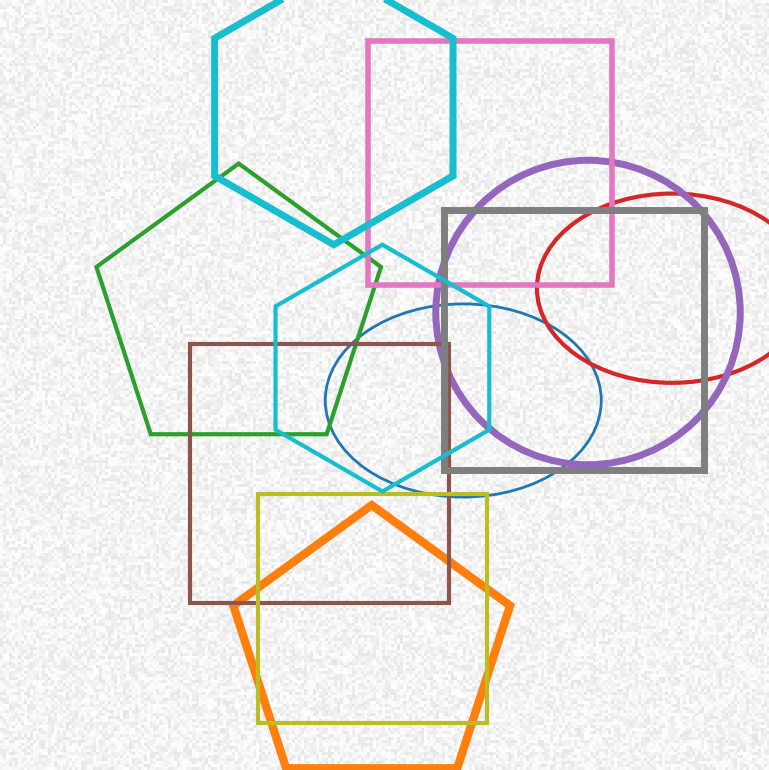[{"shape": "oval", "thickness": 1, "radius": 0.9, "center": [0.602, 0.48]}, {"shape": "pentagon", "thickness": 3, "radius": 0.94, "center": [0.483, 0.155]}, {"shape": "pentagon", "thickness": 1.5, "radius": 0.97, "center": [0.31, 0.593]}, {"shape": "oval", "thickness": 1.5, "radius": 0.88, "center": [0.873, 0.626]}, {"shape": "circle", "thickness": 2.5, "radius": 0.99, "center": [0.764, 0.594]}, {"shape": "square", "thickness": 1.5, "radius": 0.84, "center": [0.415, 0.385]}, {"shape": "square", "thickness": 2, "radius": 0.79, "center": [0.636, 0.788]}, {"shape": "square", "thickness": 2.5, "radius": 0.85, "center": [0.746, 0.559]}, {"shape": "square", "thickness": 1.5, "radius": 0.74, "center": [0.484, 0.21]}, {"shape": "hexagon", "thickness": 2.5, "radius": 0.89, "center": [0.434, 0.861]}, {"shape": "hexagon", "thickness": 1.5, "radius": 0.8, "center": [0.497, 0.522]}]